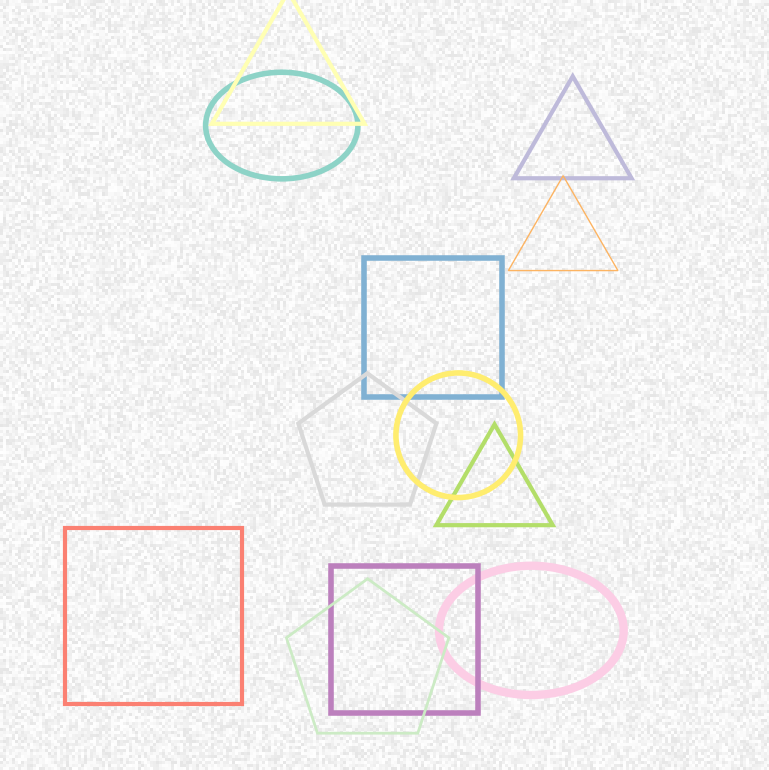[{"shape": "oval", "thickness": 2, "radius": 0.49, "center": [0.366, 0.837]}, {"shape": "triangle", "thickness": 1.5, "radius": 0.57, "center": [0.374, 0.896]}, {"shape": "triangle", "thickness": 1.5, "radius": 0.44, "center": [0.744, 0.813]}, {"shape": "square", "thickness": 1.5, "radius": 0.57, "center": [0.199, 0.2]}, {"shape": "square", "thickness": 2, "radius": 0.45, "center": [0.562, 0.574]}, {"shape": "triangle", "thickness": 0.5, "radius": 0.41, "center": [0.731, 0.69]}, {"shape": "triangle", "thickness": 1.5, "radius": 0.44, "center": [0.642, 0.362]}, {"shape": "oval", "thickness": 3, "radius": 0.6, "center": [0.69, 0.181]}, {"shape": "pentagon", "thickness": 1.5, "radius": 0.47, "center": [0.477, 0.421]}, {"shape": "square", "thickness": 2, "radius": 0.48, "center": [0.525, 0.169]}, {"shape": "pentagon", "thickness": 1, "radius": 0.55, "center": [0.477, 0.138]}, {"shape": "circle", "thickness": 2, "radius": 0.4, "center": [0.595, 0.435]}]